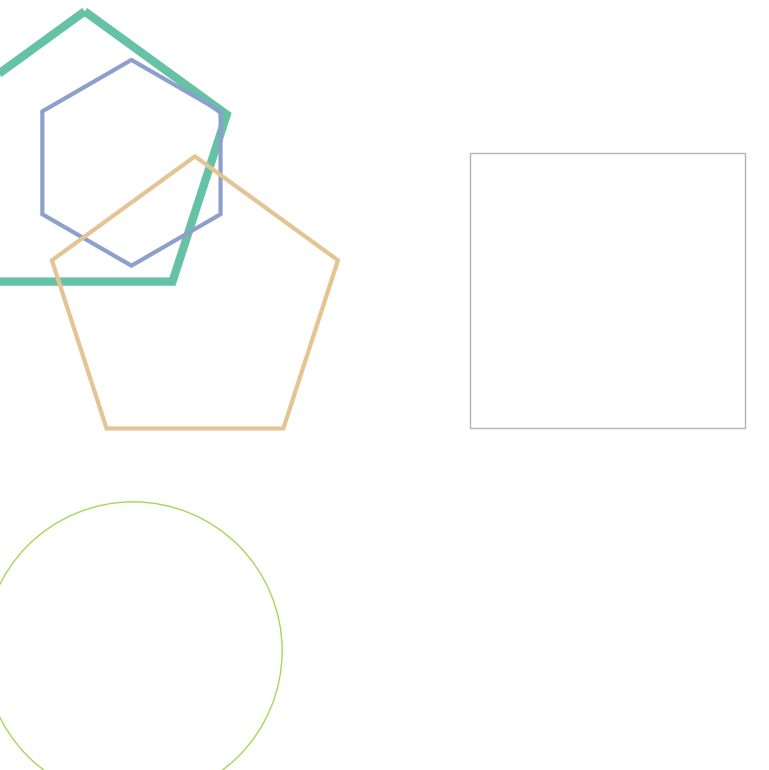[{"shape": "pentagon", "thickness": 3, "radius": 0.97, "center": [0.11, 0.791]}, {"shape": "hexagon", "thickness": 1.5, "radius": 0.67, "center": [0.171, 0.789]}, {"shape": "circle", "thickness": 0.5, "radius": 0.97, "center": [0.173, 0.155]}, {"shape": "pentagon", "thickness": 1.5, "radius": 0.98, "center": [0.253, 0.602]}, {"shape": "square", "thickness": 0.5, "radius": 0.89, "center": [0.789, 0.622]}]